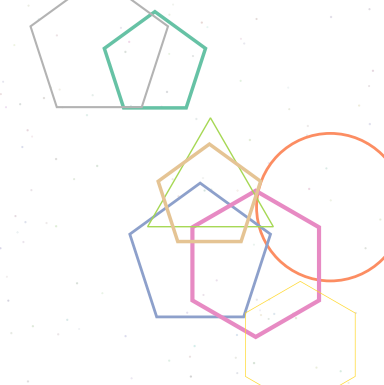[{"shape": "pentagon", "thickness": 2.5, "radius": 0.69, "center": [0.402, 0.832]}, {"shape": "circle", "thickness": 2, "radius": 0.96, "center": [0.858, 0.462]}, {"shape": "pentagon", "thickness": 2, "radius": 0.96, "center": [0.52, 0.332]}, {"shape": "hexagon", "thickness": 3, "radius": 0.95, "center": [0.664, 0.315]}, {"shape": "triangle", "thickness": 1, "radius": 0.94, "center": [0.547, 0.505]}, {"shape": "hexagon", "thickness": 0.5, "radius": 0.82, "center": [0.78, 0.105]}, {"shape": "pentagon", "thickness": 2.5, "radius": 0.7, "center": [0.544, 0.486]}, {"shape": "pentagon", "thickness": 1.5, "radius": 0.94, "center": [0.258, 0.874]}]